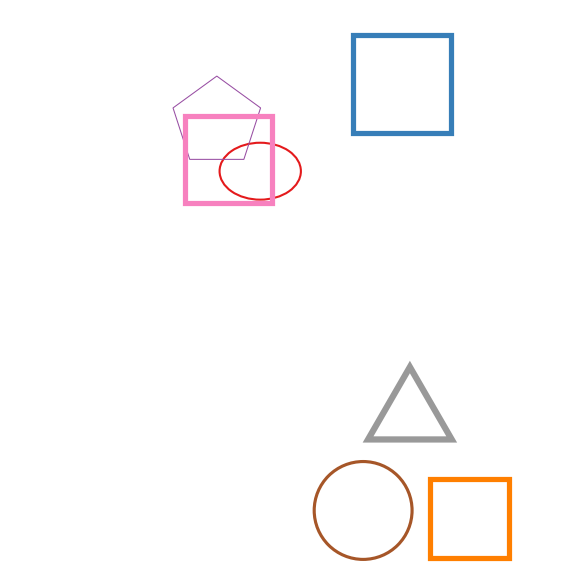[{"shape": "oval", "thickness": 1, "radius": 0.35, "center": [0.451, 0.703]}, {"shape": "square", "thickness": 2.5, "radius": 0.42, "center": [0.696, 0.853]}, {"shape": "pentagon", "thickness": 0.5, "radius": 0.4, "center": [0.375, 0.788]}, {"shape": "square", "thickness": 2.5, "radius": 0.34, "center": [0.813, 0.102]}, {"shape": "circle", "thickness": 1.5, "radius": 0.42, "center": [0.629, 0.115]}, {"shape": "square", "thickness": 2.5, "radius": 0.38, "center": [0.396, 0.723]}, {"shape": "triangle", "thickness": 3, "radius": 0.42, "center": [0.71, 0.28]}]